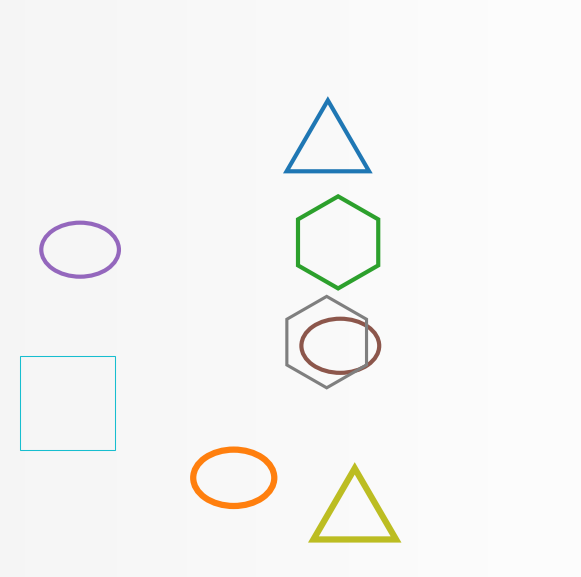[{"shape": "triangle", "thickness": 2, "radius": 0.41, "center": [0.564, 0.743]}, {"shape": "oval", "thickness": 3, "radius": 0.35, "center": [0.402, 0.172]}, {"shape": "hexagon", "thickness": 2, "radius": 0.4, "center": [0.582, 0.579]}, {"shape": "oval", "thickness": 2, "radius": 0.33, "center": [0.138, 0.567]}, {"shape": "oval", "thickness": 2, "radius": 0.33, "center": [0.585, 0.4]}, {"shape": "hexagon", "thickness": 1.5, "radius": 0.4, "center": [0.562, 0.407]}, {"shape": "triangle", "thickness": 3, "radius": 0.41, "center": [0.61, 0.106]}, {"shape": "square", "thickness": 0.5, "radius": 0.41, "center": [0.116, 0.301]}]